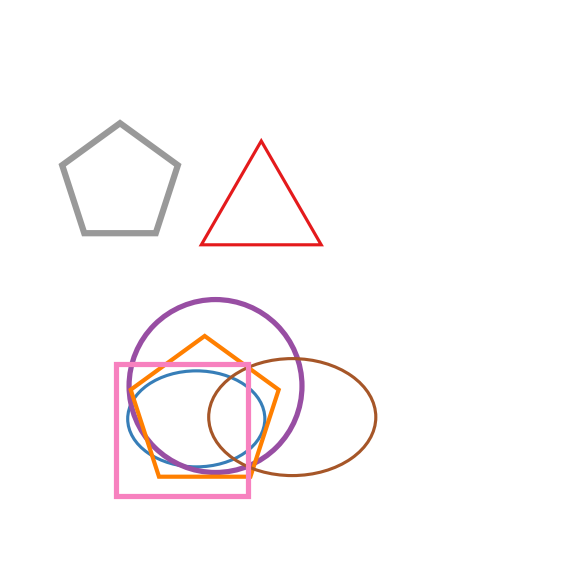[{"shape": "triangle", "thickness": 1.5, "radius": 0.6, "center": [0.452, 0.635]}, {"shape": "oval", "thickness": 1.5, "radius": 0.59, "center": [0.34, 0.274]}, {"shape": "circle", "thickness": 2.5, "radius": 0.75, "center": [0.373, 0.331]}, {"shape": "pentagon", "thickness": 2, "radius": 0.67, "center": [0.354, 0.283]}, {"shape": "oval", "thickness": 1.5, "radius": 0.72, "center": [0.506, 0.277]}, {"shape": "square", "thickness": 2.5, "radius": 0.57, "center": [0.315, 0.254]}, {"shape": "pentagon", "thickness": 3, "radius": 0.53, "center": [0.208, 0.681]}]